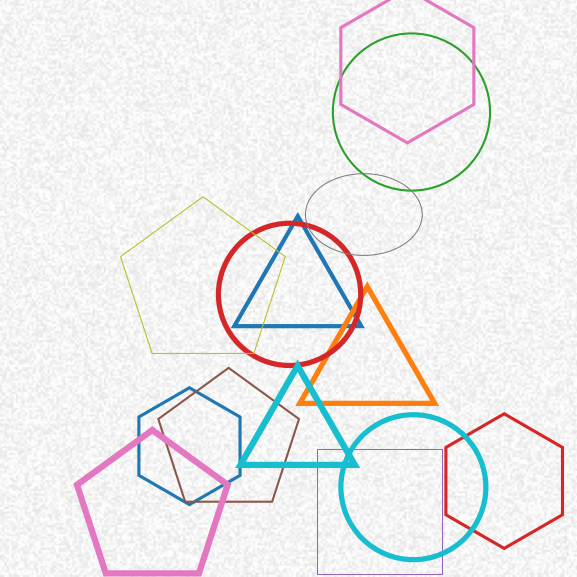[{"shape": "triangle", "thickness": 2, "radius": 0.63, "center": [0.516, 0.498]}, {"shape": "hexagon", "thickness": 1.5, "radius": 0.51, "center": [0.328, 0.227]}, {"shape": "triangle", "thickness": 2.5, "radius": 0.67, "center": [0.636, 0.368]}, {"shape": "circle", "thickness": 1, "radius": 0.68, "center": [0.712, 0.805]}, {"shape": "hexagon", "thickness": 1.5, "radius": 0.58, "center": [0.873, 0.166]}, {"shape": "circle", "thickness": 2.5, "radius": 0.62, "center": [0.501, 0.489]}, {"shape": "square", "thickness": 0.5, "radius": 0.54, "center": [0.657, 0.113]}, {"shape": "pentagon", "thickness": 1, "radius": 0.64, "center": [0.396, 0.234]}, {"shape": "hexagon", "thickness": 1.5, "radius": 0.66, "center": [0.705, 0.885]}, {"shape": "pentagon", "thickness": 3, "radius": 0.69, "center": [0.264, 0.117]}, {"shape": "oval", "thickness": 0.5, "radius": 0.51, "center": [0.63, 0.628]}, {"shape": "pentagon", "thickness": 0.5, "radius": 0.75, "center": [0.351, 0.508]}, {"shape": "triangle", "thickness": 3, "radius": 0.57, "center": [0.515, 0.251]}, {"shape": "circle", "thickness": 2.5, "radius": 0.63, "center": [0.716, 0.156]}]